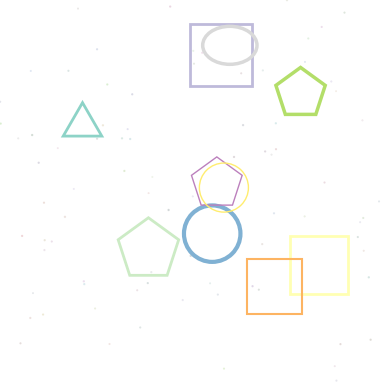[{"shape": "triangle", "thickness": 2, "radius": 0.29, "center": [0.214, 0.675]}, {"shape": "square", "thickness": 2, "radius": 0.38, "center": [0.827, 0.311]}, {"shape": "square", "thickness": 2, "radius": 0.41, "center": [0.574, 0.857]}, {"shape": "circle", "thickness": 3, "radius": 0.37, "center": [0.551, 0.393]}, {"shape": "square", "thickness": 1.5, "radius": 0.36, "center": [0.713, 0.256]}, {"shape": "pentagon", "thickness": 2.5, "radius": 0.34, "center": [0.781, 0.757]}, {"shape": "oval", "thickness": 2.5, "radius": 0.35, "center": [0.597, 0.882]}, {"shape": "pentagon", "thickness": 1, "radius": 0.35, "center": [0.563, 0.523]}, {"shape": "pentagon", "thickness": 2, "radius": 0.41, "center": [0.386, 0.352]}, {"shape": "circle", "thickness": 1, "radius": 0.32, "center": [0.582, 0.513]}]